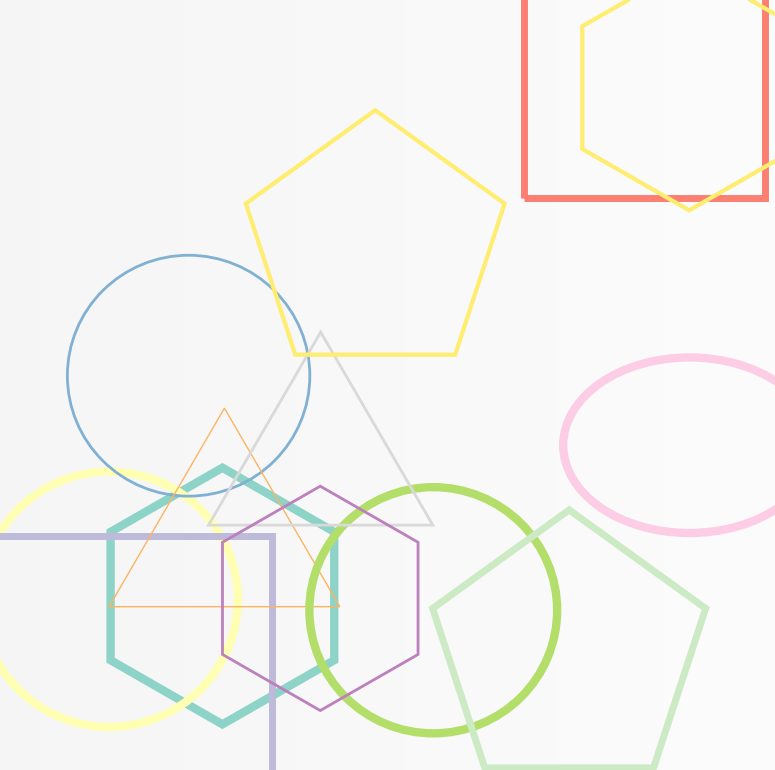[{"shape": "hexagon", "thickness": 3, "radius": 0.83, "center": [0.287, 0.226]}, {"shape": "circle", "thickness": 3, "radius": 0.83, "center": [0.141, 0.222]}, {"shape": "square", "thickness": 2.5, "radius": 0.9, "center": [0.17, 0.123]}, {"shape": "square", "thickness": 2.5, "radius": 0.78, "center": [0.832, 0.899]}, {"shape": "circle", "thickness": 1, "radius": 0.78, "center": [0.243, 0.512]}, {"shape": "triangle", "thickness": 0.5, "radius": 0.86, "center": [0.29, 0.298]}, {"shape": "circle", "thickness": 3, "radius": 0.8, "center": [0.559, 0.207]}, {"shape": "oval", "thickness": 3, "radius": 0.81, "center": [0.89, 0.422]}, {"shape": "triangle", "thickness": 1, "radius": 0.84, "center": [0.414, 0.402]}, {"shape": "hexagon", "thickness": 1, "radius": 0.73, "center": [0.413, 0.223]}, {"shape": "pentagon", "thickness": 2.5, "radius": 0.93, "center": [0.734, 0.153]}, {"shape": "pentagon", "thickness": 1.5, "radius": 0.88, "center": [0.484, 0.681]}, {"shape": "hexagon", "thickness": 1.5, "radius": 0.8, "center": [0.889, 0.886]}]